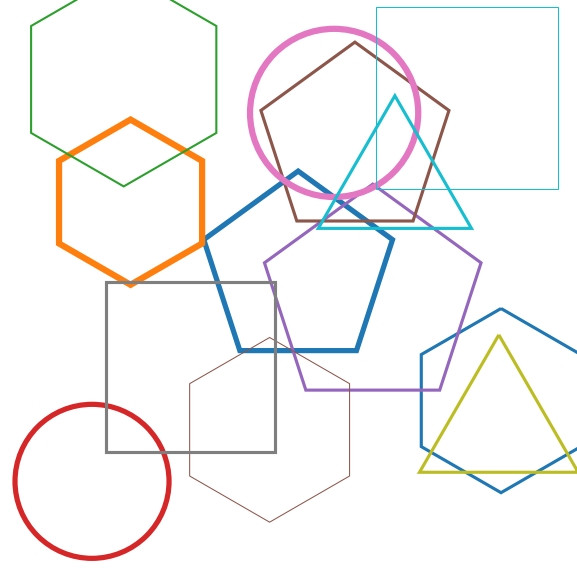[{"shape": "pentagon", "thickness": 2.5, "radius": 0.86, "center": [0.516, 0.531]}, {"shape": "hexagon", "thickness": 1.5, "radius": 0.8, "center": [0.868, 0.305]}, {"shape": "hexagon", "thickness": 3, "radius": 0.72, "center": [0.226, 0.649]}, {"shape": "hexagon", "thickness": 1, "radius": 0.93, "center": [0.214, 0.862]}, {"shape": "circle", "thickness": 2.5, "radius": 0.67, "center": [0.159, 0.166]}, {"shape": "pentagon", "thickness": 1.5, "radius": 0.99, "center": [0.645, 0.483]}, {"shape": "hexagon", "thickness": 0.5, "radius": 0.8, "center": [0.467, 0.255]}, {"shape": "pentagon", "thickness": 1.5, "radius": 0.86, "center": [0.615, 0.755]}, {"shape": "circle", "thickness": 3, "radius": 0.73, "center": [0.579, 0.804]}, {"shape": "square", "thickness": 1.5, "radius": 0.73, "center": [0.33, 0.363]}, {"shape": "triangle", "thickness": 1.5, "radius": 0.79, "center": [0.864, 0.261]}, {"shape": "triangle", "thickness": 1.5, "radius": 0.77, "center": [0.684, 0.68]}, {"shape": "square", "thickness": 0.5, "radius": 0.79, "center": [0.808, 0.83]}]